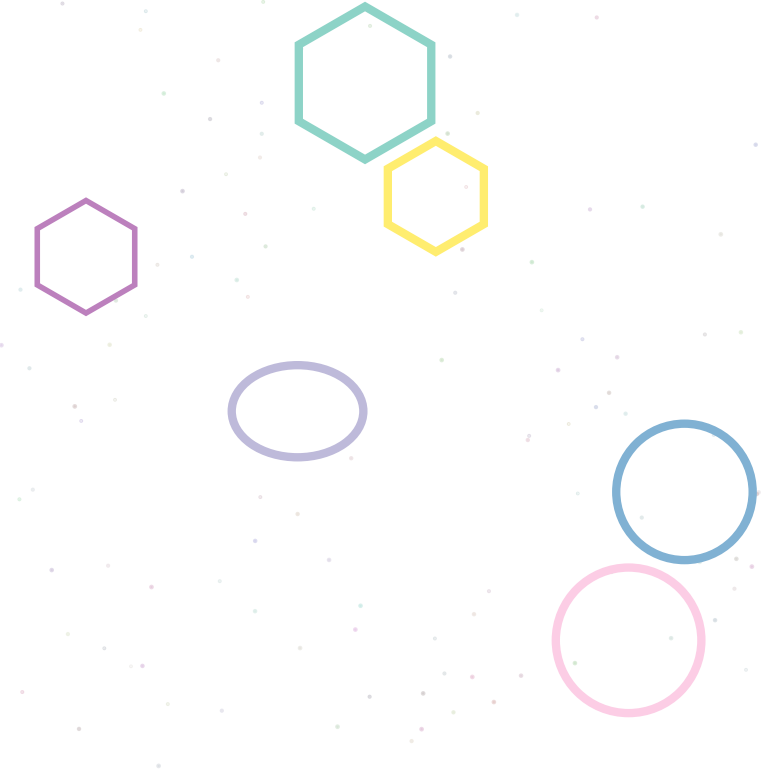[{"shape": "hexagon", "thickness": 3, "radius": 0.5, "center": [0.474, 0.892]}, {"shape": "oval", "thickness": 3, "radius": 0.43, "center": [0.386, 0.466]}, {"shape": "circle", "thickness": 3, "radius": 0.44, "center": [0.889, 0.361]}, {"shape": "circle", "thickness": 3, "radius": 0.47, "center": [0.816, 0.168]}, {"shape": "hexagon", "thickness": 2, "radius": 0.37, "center": [0.112, 0.667]}, {"shape": "hexagon", "thickness": 3, "radius": 0.36, "center": [0.566, 0.745]}]